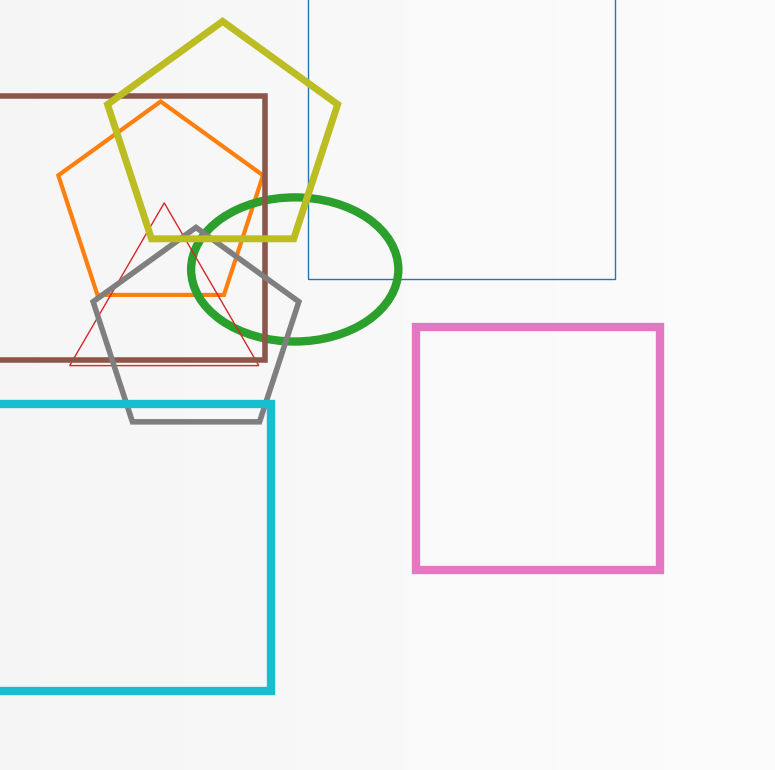[{"shape": "square", "thickness": 0.5, "radius": 0.99, "center": [0.595, 0.836]}, {"shape": "pentagon", "thickness": 1.5, "radius": 0.69, "center": [0.207, 0.729]}, {"shape": "oval", "thickness": 3, "radius": 0.67, "center": [0.38, 0.65]}, {"shape": "triangle", "thickness": 0.5, "radius": 0.7, "center": [0.212, 0.596]}, {"shape": "square", "thickness": 2, "radius": 0.86, "center": [0.17, 0.704]}, {"shape": "square", "thickness": 3, "radius": 0.79, "center": [0.695, 0.417]}, {"shape": "pentagon", "thickness": 2, "radius": 0.7, "center": [0.253, 0.565]}, {"shape": "pentagon", "thickness": 2.5, "radius": 0.78, "center": [0.287, 0.816]}, {"shape": "square", "thickness": 3, "radius": 0.93, "center": [0.163, 0.289]}]